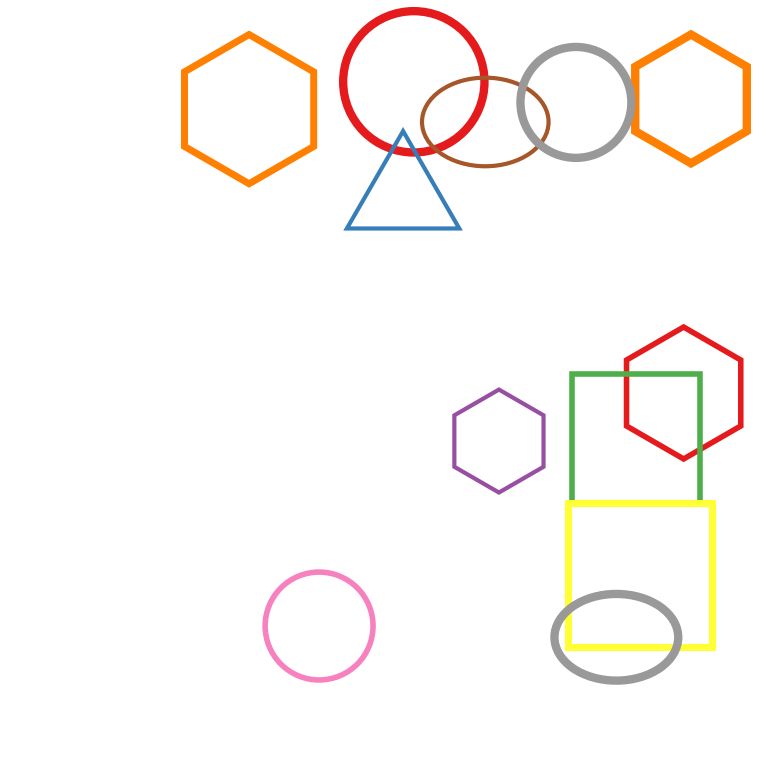[{"shape": "circle", "thickness": 3, "radius": 0.46, "center": [0.537, 0.894]}, {"shape": "hexagon", "thickness": 2, "radius": 0.43, "center": [0.888, 0.49]}, {"shape": "triangle", "thickness": 1.5, "radius": 0.42, "center": [0.523, 0.745]}, {"shape": "square", "thickness": 2, "radius": 0.42, "center": [0.826, 0.431]}, {"shape": "hexagon", "thickness": 1.5, "radius": 0.33, "center": [0.648, 0.427]}, {"shape": "hexagon", "thickness": 2.5, "radius": 0.48, "center": [0.324, 0.858]}, {"shape": "hexagon", "thickness": 3, "radius": 0.42, "center": [0.897, 0.872]}, {"shape": "square", "thickness": 2.5, "radius": 0.47, "center": [0.831, 0.253]}, {"shape": "oval", "thickness": 1.5, "radius": 0.41, "center": [0.63, 0.842]}, {"shape": "circle", "thickness": 2, "radius": 0.35, "center": [0.414, 0.187]}, {"shape": "oval", "thickness": 3, "radius": 0.4, "center": [0.8, 0.172]}, {"shape": "circle", "thickness": 3, "radius": 0.36, "center": [0.748, 0.867]}]